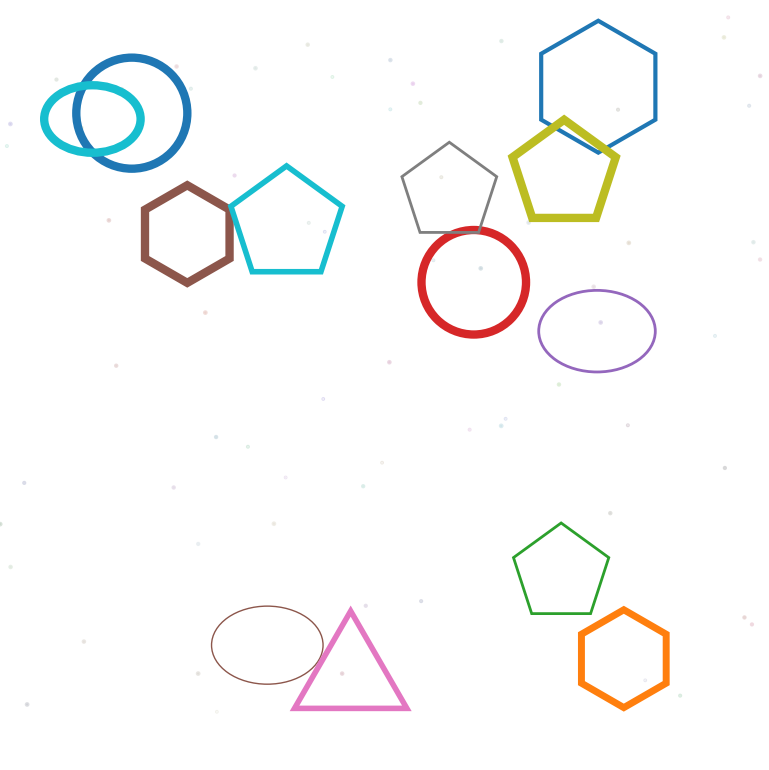[{"shape": "hexagon", "thickness": 1.5, "radius": 0.43, "center": [0.777, 0.887]}, {"shape": "circle", "thickness": 3, "radius": 0.36, "center": [0.171, 0.853]}, {"shape": "hexagon", "thickness": 2.5, "radius": 0.32, "center": [0.81, 0.145]}, {"shape": "pentagon", "thickness": 1, "radius": 0.33, "center": [0.729, 0.256]}, {"shape": "circle", "thickness": 3, "radius": 0.34, "center": [0.615, 0.633]}, {"shape": "oval", "thickness": 1, "radius": 0.38, "center": [0.775, 0.57]}, {"shape": "hexagon", "thickness": 3, "radius": 0.32, "center": [0.243, 0.696]}, {"shape": "oval", "thickness": 0.5, "radius": 0.36, "center": [0.347, 0.162]}, {"shape": "triangle", "thickness": 2, "radius": 0.42, "center": [0.455, 0.122]}, {"shape": "pentagon", "thickness": 1, "radius": 0.32, "center": [0.584, 0.751]}, {"shape": "pentagon", "thickness": 3, "radius": 0.35, "center": [0.733, 0.774]}, {"shape": "oval", "thickness": 3, "radius": 0.31, "center": [0.12, 0.845]}, {"shape": "pentagon", "thickness": 2, "radius": 0.38, "center": [0.372, 0.709]}]